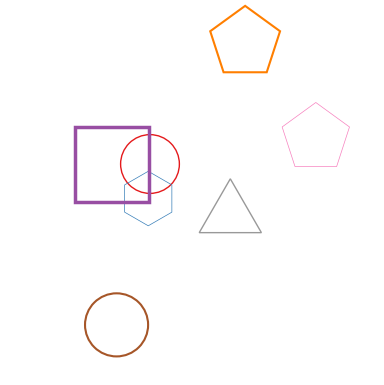[{"shape": "circle", "thickness": 1, "radius": 0.38, "center": [0.39, 0.574]}, {"shape": "hexagon", "thickness": 0.5, "radius": 0.35, "center": [0.385, 0.484]}, {"shape": "square", "thickness": 2.5, "radius": 0.48, "center": [0.291, 0.573]}, {"shape": "pentagon", "thickness": 1.5, "radius": 0.48, "center": [0.637, 0.889]}, {"shape": "circle", "thickness": 1.5, "radius": 0.41, "center": [0.303, 0.156]}, {"shape": "pentagon", "thickness": 0.5, "radius": 0.46, "center": [0.82, 0.642]}, {"shape": "triangle", "thickness": 1, "radius": 0.47, "center": [0.598, 0.442]}]